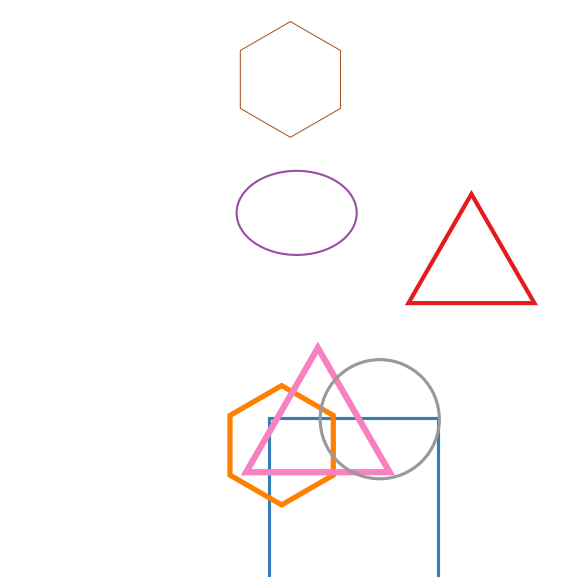[{"shape": "triangle", "thickness": 2, "radius": 0.63, "center": [0.816, 0.537]}, {"shape": "square", "thickness": 1.5, "radius": 0.73, "center": [0.612, 0.128]}, {"shape": "oval", "thickness": 1, "radius": 0.52, "center": [0.514, 0.63]}, {"shape": "hexagon", "thickness": 2.5, "radius": 0.52, "center": [0.488, 0.228]}, {"shape": "hexagon", "thickness": 0.5, "radius": 0.5, "center": [0.503, 0.862]}, {"shape": "triangle", "thickness": 3, "radius": 0.72, "center": [0.55, 0.253]}, {"shape": "circle", "thickness": 1.5, "radius": 0.52, "center": [0.658, 0.273]}]